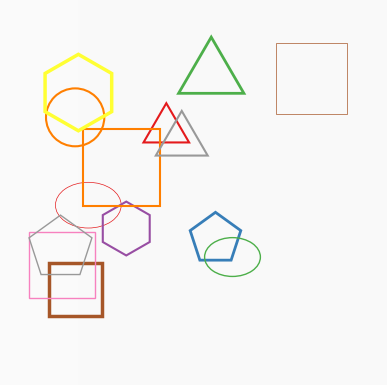[{"shape": "oval", "thickness": 0.5, "radius": 0.42, "center": [0.228, 0.467]}, {"shape": "triangle", "thickness": 1.5, "radius": 0.34, "center": [0.429, 0.664]}, {"shape": "pentagon", "thickness": 2, "radius": 0.34, "center": [0.556, 0.38]}, {"shape": "oval", "thickness": 1, "radius": 0.36, "center": [0.6, 0.332]}, {"shape": "triangle", "thickness": 2, "radius": 0.49, "center": [0.545, 0.806]}, {"shape": "hexagon", "thickness": 1.5, "radius": 0.35, "center": [0.326, 0.406]}, {"shape": "circle", "thickness": 1.5, "radius": 0.38, "center": [0.194, 0.695]}, {"shape": "square", "thickness": 1.5, "radius": 0.5, "center": [0.313, 0.566]}, {"shape": "hexagon", "thickness": 2.5, "radius": 0.5, "center": [0.202, 0.76]}, {"shape": "square", "thickness": 2.5, "radius": 0.34, "center": [0.195, 0.248]}, {"shape": "square", "thickness": 0.5, "radius": 0.46, "center": [0.803, 0.795]}, {"shape": "square", "thickness": 1, "radius": 0.42, "center": [0.16, 0.312]}, {"shape": "triangle", "thickness": 1.5, "radius": 0.39, "center": [0.469, 0.635]}, {"shape": "pentagon", "thickness": 1, "radius": 0.43, "center": [0.156, 0.356]}]